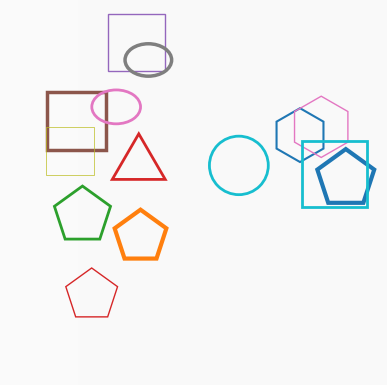[{"shape": "hexagon", "thickness": 1.5, "radius": 0.35, "center": [0.774, 0.649]}, {"shape": "pentagon", "thickness": 3, "radius": 0.39, "center": [0.892, 0.536]}, {"shape": "pentagon", "thickness": 3, "radius": 0.35, "center": [0.363, 0.385]}, {"shape": "pentagon", "thickness": 2, "radius": 0.38, "center": [0.213, 0.441]}, {"shape": "pentagon", "thickness": 1, "radius": 0.35, "center": [0.237, 0.234]}, {"shape": "triangle", "thickness": 2, "radius": 0.39, "center": [0.358, 0.573]}, {"shape": "square", "thickness": 1, "radius": 0.37, "center": [0.352, 0.89]}, {"shape": "square", "thickness": 2.5, "radius": 0.38, "center": [0.198, 0.687]}, {"shape": "oval", "thickness": 2, "radius": 0.31, "center": [0.3, 0.722]}, {"shape": "hexagon", "thickness": 1, "radius": 0.4, "center": [0.829, 0.671]}, {"shape": "oval", "thickness": 2.5, "radius": 0.3, "center": [0.383, 0.844]}, {"shape": "square", "thickness": 0.5, "radius": 0.31, "center": [0.18, 0.608]}, {"shape": "square", "thickness": 2, "radius": 0.42, "center": [0.863, 0.548]}, {"shape": "circle", "thickness": 2, "radius": 0.38, "center": [0.616, 0.57]}]